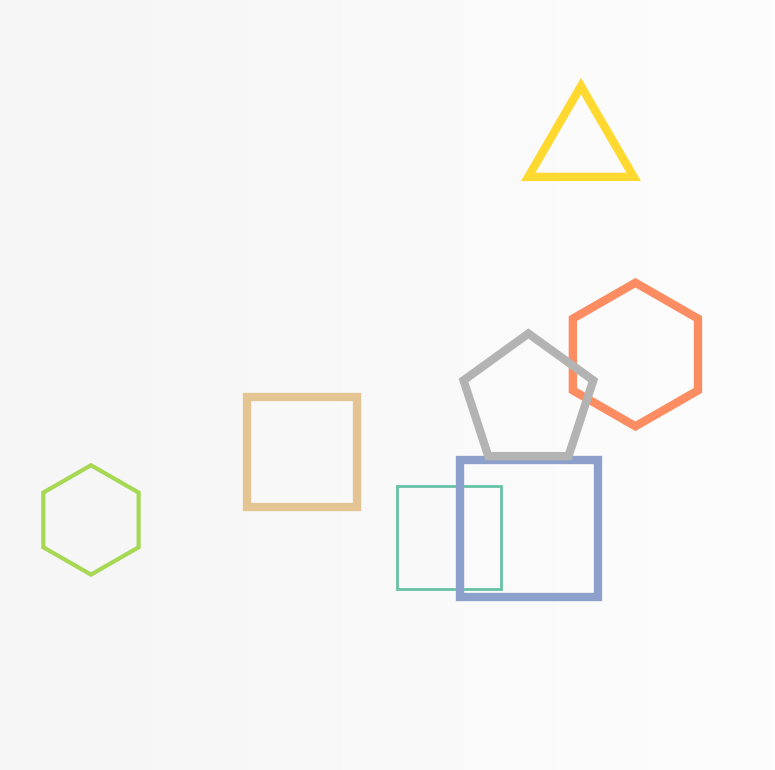[{"shape": "square", "thickness": 1, "radius": 0.33, "center": [0.58, 0.302]}, {"shape": "hexagon", "thickness": 3, "radius": 0.47, "center": [0.82, 0.54]}, {"shape": "square", "thickness": 3, "radius": 0.44, "center": [0.682, 0.313]}, {"shape": "hexagon", "thickness": 1.5, "radius": 0.36, "center": [0.117, 0.325]}, {"shape": "triangle", "thickness": 3, "radius": 0.39, "center": [0.75, 0.81]}, {"shape": "square", "thickness": 3, "radius": 0.35, "center": [0.389, 0.413]}, {"shape": "pentagon", "thickness": 3, "radius": 0.44, "center": [0.682, 0.479]}]